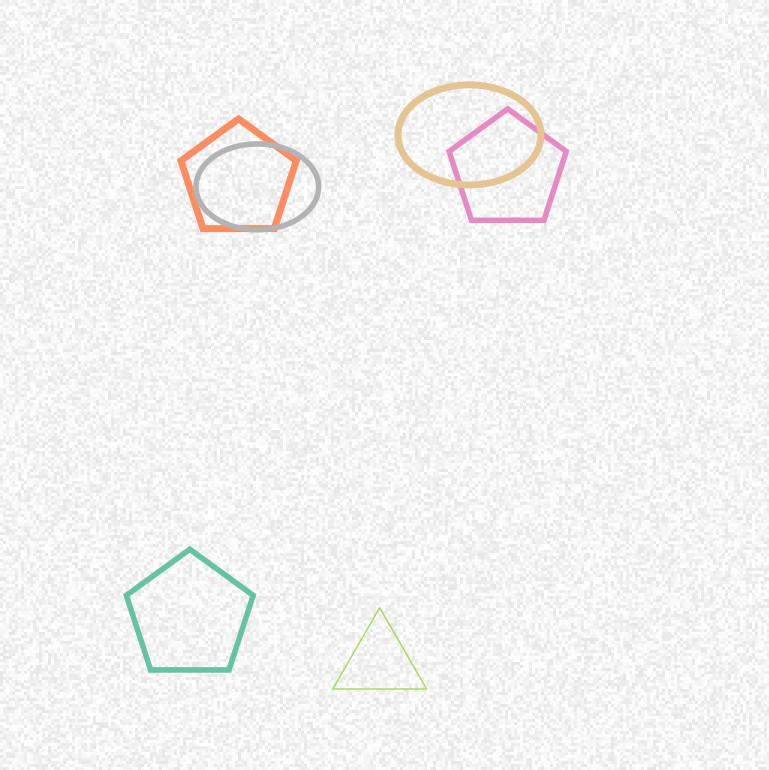[{"shape": "pentagon", "thickness": 2, "radius": 0.43, "center": [0.246, 0.2]}, {"shape": "pentagon", "thickness": 2.5, "radius": 0.39, "center": [0.31, 0.767]}, {"shape": "pentagon", "thickness": 2, "radius": 0.4, "center": [0.659, 0.779]}, {"shape": "triangle", "thickness": 0.5, "radius": 0.35, "center": [0.493, 0.14]}, {"shape": "oval", "thickness": 2.5, "radius": 0.46, "center": [0.61, 0.825]}, {"shape": "oval", "thickness": 2, "radius": 0.4, "center": [0.334, 0.757]}]